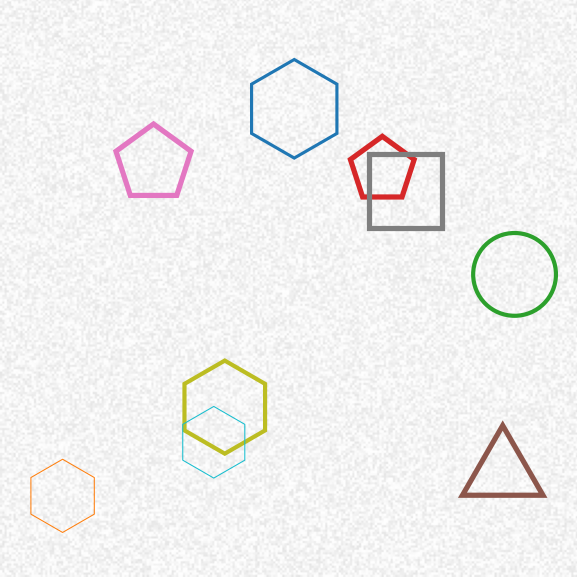[{"shape": "hexagon", "thickness": 1.5, "radius": 0.43, "center": [0.51, 0.811]}, {"shape": "hexagon", "thickness": 0.5, "radius": 0.32, "center": [0.108, 0.141]}, {"shape": "circle", "thickness": 2, "radius": 0.36, "center": [0.891, 0.524]}, {"shape": "pentagon", "thickness": 2.5, "radius": 0.29, "center": [0.662, 0.705]}, {"shape": "triangle", "thickness": 2.5, "radius": 0.4, "center": [0.87, 0.182]}, {"shape": "pentagon", "thickness": 2.5, "radius": 0.34, "center": [0.266, 0.716]}, {"shape": "square", "thickness": 2.5, "radius": 0.32, "center": [0.703, 0.668]}, {"shape": "hexagon", "thickness": 2, "radius": 0.4, "center": [0.389, 0.294]}, {"shape": "hexagon", "thickness": 0.5, "radius": 0.31, "center": [0.37, 0.233]}]